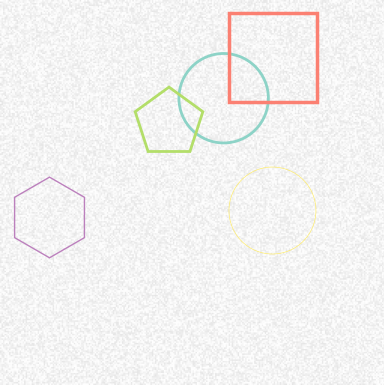[{"shape": "circle", "thickness": 2, "radius": 0.58, "center": [0.581, 0.745]}, {"shape": "square", "thickness": 2.5, "radius": 0.57, "center": [0.708, 0.851]}, {"shape": "pentagon", "thickness": 2, "radius": 0.46, "center": [0.439, 0.681]}, {"shape": "hexagon", "thickness": 1, "radius": 0.52, "center": [0.129, 0.435]}, {"shape": "circle", "thickness": 0.5, "radius": 0.56, "center": [0.708, 0.453]}]